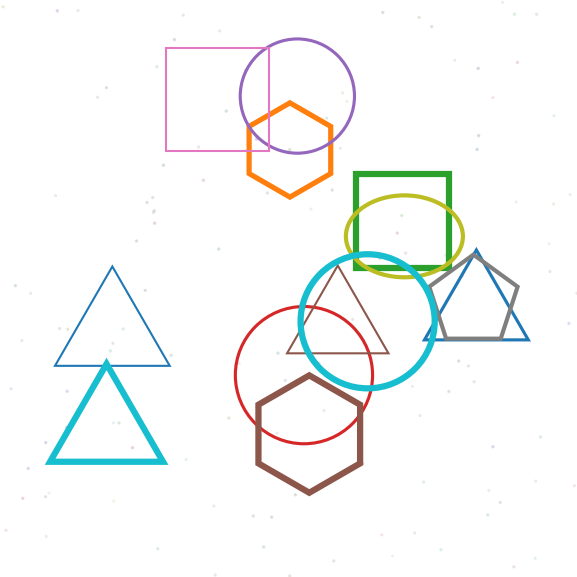[{"shape": "triangle", "thickness": 1.5, "radius": 0.52, "center": [0.825, 0.462]}, {"shape": "triangle", "thickness": 1, "radius": 0.57, "center": [0.195, 0.423]}, {"shape": "hexagon", "thickness": 2.5, "radius": 0.41, "center": [0.502, 0.739]}, {"shape": "square", "thickness": 3, "radius": 0.41, "center": [0.697, 0.616]}, {"shape": "circle", "thickness": 1.5, "radius": 0.59, "center": [0.526, 0.35]}, {"shape": "circle", "thickness": 1.5, "radius": 0.49, "center": [0.515, 0.833]}, {"shape": "hexagon", "thickness": 3, "radius": 0.51, "center": [0.536, 0.248]}, {"shape": "triangle", "thickness": 1, "radius": 0.51, "center": [0.585, 0.438]}, {"shape": "square", "thickness": 1, "radius": 0.45, "center": [0.377, 0.827]}, {"shape": "pentagon", "thickness": 2, "radius": 0.4, "center": [0.82, 0.478]}, {"shape": "oval", "thickness": 2, "radius": 0.51, "center": [0.7, 0.59]}, {"shape": "triangle", "thickness": 3, "radius": 0.56, "center": [0.184, 0.256]}, {"shape": "circle", "thickness": 3, "radius": 0.58, "center": [0.637, 0.443]}]